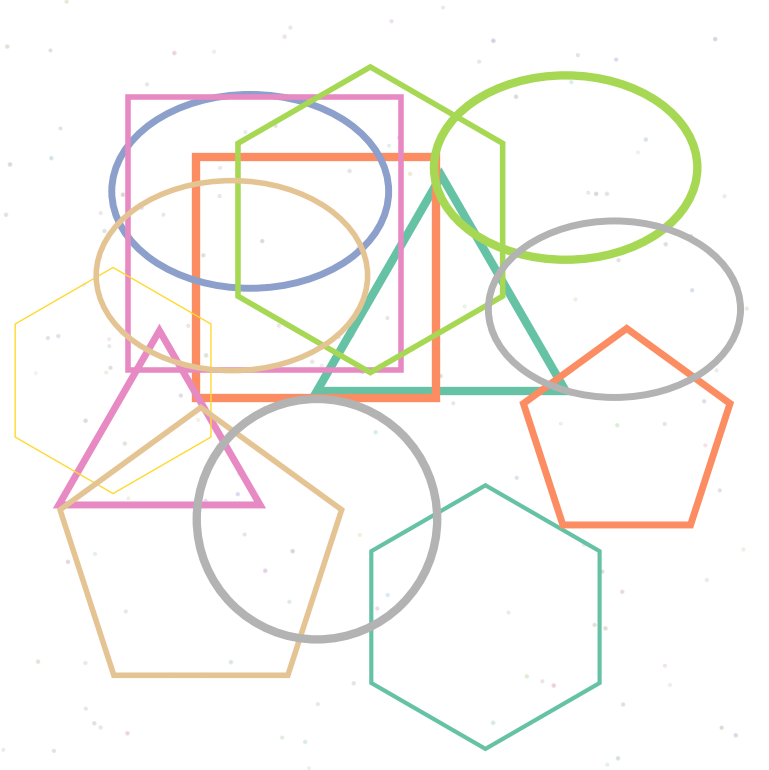[{"shape": "triangle", "thickness": 3, "radius": 0.93, "center": [0.573, 0.585]}, {"shape": "hexagon", "thickness": 1.5, "radius": 0.86, "center": [0.63, 0.199]}, {"shape": "square", "thickness": 3, "radius": 0.78, "center": [0.41, 0.64]}, {"shape": "pentagon", "thickness": 2.5, "radius": 0.71, "center": [0.814, 0.432]}, {"shape": "oval", "thickness": 2.5, "radius": 0.9, "center": [0.325, 0.751]}, {"shape": "triangle", "thickness": 2.5, "radius": 0.75, "center": [0.207, 0.42]}, {"shape": "square", "thickness": 2, "radius": 0.89, "center": [0.343, 0.697]}, {"shape": "oval", "thickness": 3, "radius": 0.86, "center": [0.735, 0.782]}, {"shape": "hexagon", "thickness": 2, "radius": 0.99, "center": [0.481, 0.715]}, {"shape": "hexagon", "thickness": 0.5, "radius": 0.73, "center": [0.147, 0.506]}, {"shape": "pentagon", "thickness": 2, "radius": 0.96, "center": [0.261, 0.279]}, {"shape": "oval", "thickness": 2, "radius": 0.88, "center": [0.301, 0.642]}, {"shape": "oval", "thickness": 2.5, "radius": 0.82, "center": [0.798, 0.598]}, {"shape": "circle", "thickness": 3, "radius": 0.78, "center": [0.412, 0.326]}]